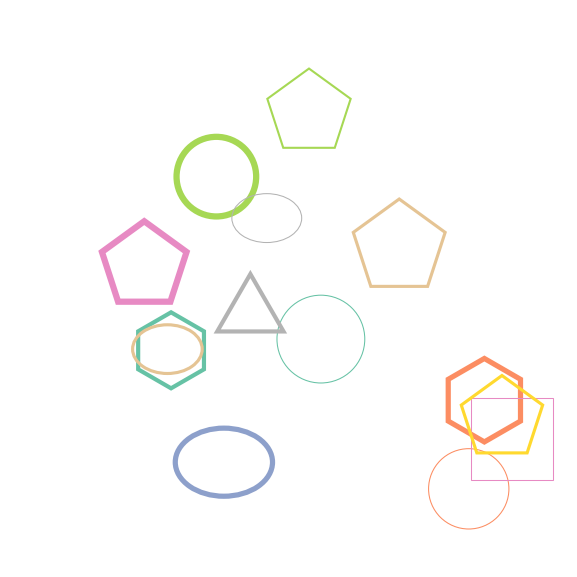[{"shape": "hexagon", "thickness": 2, "radius": 0.33, "center": [0.296, 0.393]}, {"shape": "circle", "thickness": 0.5, "radius": 0.38, "center": [0.556, 0.412]}, {"shape": "hexagon", "thickness": 2.5, "radius": 0.36, "center": [0.839, 0.306]}, {"shape": "circle", "thickness": 0.5, "radius": 0.35, "center": [0.812, 0.153]}, {"shape": "oval", "thickness": 2.5, "radius": 0.42, "center": [0.388, 0.199]}, {"shape": "square", "thickness": 0.5, "radius": 0.35, "center": [0.887, 0.24]}, {"shape": "pentagon", "thickness": 3, "radius": 0.39, "center": [0.25, 0.539]}, {"shape": "circle", "thickness": 3, "radius": 0.34, "center": [0.375, 0.693]}, {"shape": "pentagon", "thickness": 1, "radius": 0.38, "center": [0.535, 0.805]}, {"shape": "pentagon", "thickness": 1.5, "radius": 0.37, "center": [0.869, 0.275]}, {"shape": "oval", "thickness": 1.5, "radius": 0.3, "center": [0.29, 0.395]}, {"shape": "pentagon", "thickness": 1.5, "radius": 0.42, "center": [0.691, 0.571]}, {"shape": "oval", "thickness": 0.5, "radius": 0.3, "center": [0.462, 0.621]}, {"shape": "triangle", "thickness": 2, "radius": 0.33, "center": [0.434, 0.458]}]